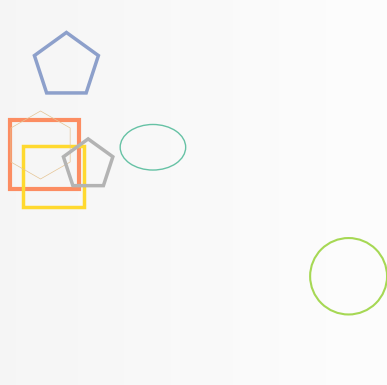[{"shape": "oval", "thickness": 1, "radius": 0.42, "center": [0.395, 0.618]}, {"shape": "square", "thickness": 3, "radius": 0.45, "center": [0.115, 0.598]}, {"shape": "pentagon", "thickness": 2.5, "radius": 0.43, "center": [0.171, 0.829]}, {"shape": "circle", "thickness": 1.5, "radius": 0.5, "center": [0.9, 0.282]}, {"shape": "square", "thickness": 2.5, "radius": 0.4, "center": [0.138, 0.54]}, {"shape": "hexagon", "thickness": 0.5, "radius": 0.44, "center": [0.105, 0.623]}, {"shape": "pentagon", "thickness": 2.5, "radius": 0.34, "center": [0.227, 0.572]}]